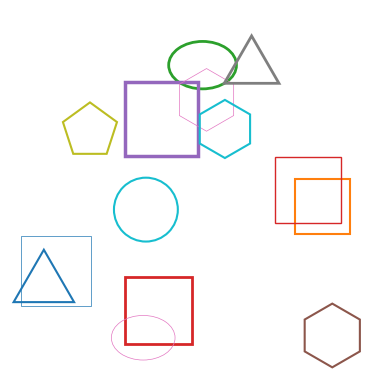[{"shape": "square", "thickness": 0.5, "radius": 0.45, "center": [0.145, 0.297]}, {"shape": "triangle", "thickness": 1.5, "radius": 0.45, "center": [0.114, 0.261]}, {"shape": "square", "thickness": 1.5, "radius": 0.36, "center": [0.837, 0.462]}, {"shape": "oval", "thickness": 2, "radius": 0.44, "center": [0.526, 0.831]}, {"shape": "square", "thickness": 1, "radius": 0.43, "center": [0.8, 0.506]}, {"shape": "square", "thickness": 2, "radius": 0.44, "center": [0.412, 0.194]}, {"shape": "square", "thickness": 2.5, "radius": 0.48, "center": [0.419, 0.691]}, {"shape": "hexagon", "thickness": 1.5, "radius": 0.41, "center": [0.863, 0.129]}, {"shape": "oval", "thickness": 0.5, "radius": 0.41, "center": [0.372, 0.123]}, {"shape": "hexagon", "thickness": 0.5, "radius": 0.41, "center": [0.536, 0.741]}, {"shape": "triangle", "thickness": 2, "radius": 0.41, "center": [0.653, 0.825]}, {"shape": "pentagon", "thickness": 1.5, "radius": 0.37, "center": [0.234, 0.66]}, {"shape": "hexagon", "thickness": 1.5, "radius": 0.38, "center": [0.584, 0.665]}, {"shape": "circle", "thickness": 1.5, "radius": 0.41, "center": [0.379, 0.456]}]